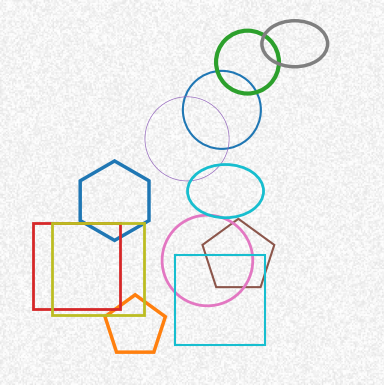[{"shape": "hexagon", "thickness": 2.5, "radius": 0.52, "center": [0.298, 0.479]}, {"shape": "circle", "thickness": 1.5, "radius": 0.51, "center": [0.576, 0.715]}, {"shape": "pentagon", "thickness": 2.5, "radius": 0.41, "center": [0.351, 0.152]}, {"shape": "circle", "thickness": 3, "radius": 0.41, "center": [0.643, 0.839]}, {"shape": "square", "thickness": 2, "radius": 0.56, "center": [0.198, 0.309]}, {"shape": "circle", "thickness": 0.5, "radius": 0.55, "center": [0.486, 0.639]}, {"shape": "pentagon", "thickness": 1.5, "radius": 0.49, "center": [0.619, 0.334]}, {"shape": "circle", "thickness": 2, "radius": 0.59, "center": [0.539, 0.323]}, {"shape": "oval", "thickness": 2.5, "radius": 0.43, "center": [0.766, 0.886]}, {"shape": "square", "thickness": 2, "radius": 0.6, "center": [0.255, 0.301]}, {"shape": "square", "thickness": 1.5, "radius": 0.58, "center": [0.572, 0.22]}, {"shape": "oval", "thickness": 2, "radius": 0.49, "center": [0.586, 0.504]}]